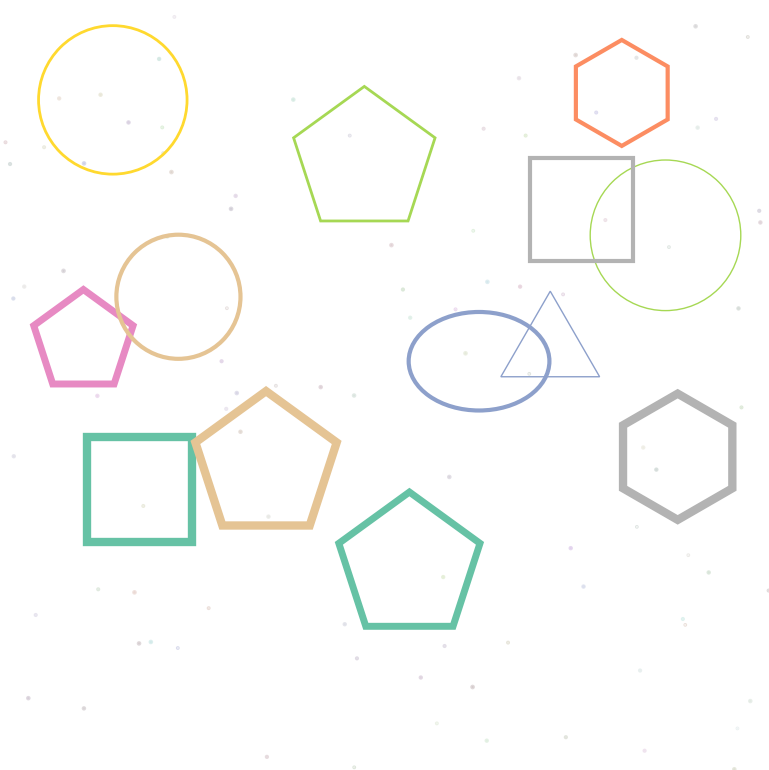[{"shape": "square", "thickness": 3, "radius": 0.34, "center": [0.181, 0.364]}, {"shape": "pentagon", "thickness": 2.5, "radius": 0.48, "center": [0.532, 0.265]}, {"shape": "hexagon", "thickness": 1.5, "radius": 0.34, "center": [0.807, 0.879]}, {"shape": "triangle", "thickness": 0.5, "radius": 0.37, "center": [0.715, 0.548]}, {"shape": "oval", "thickness": 1.5, "radius": 0.46, "center": [0.622, 0.531]}, {"shape": "pentagon", "thickness": 2.5, "radius": 0.34, "center": [0.108, 0.556]}, {"shape": "circle", "thickness": 0.5, "radius": 0.49, "center": [0.864, 0.694]}, {"shape": "pentagon", "thickness": 1, "radius": 0.48, "center": [0.473, 0.791]}, {"shape": "circle", "thickness": 1, "radius": 0.48, "center": [0.147, 0.87]}, {"shape": "pentagon", "thickness": 3, "radius": 0.48, "center": [0.346, 0.396]}, {"shape": "circle", "thickness": 1.5, "radius": 0.4, "center": [0.232, 0.615]}, {"shape": "hexagon", "thickness": 3, "radius": 0.41, "center": [0.88, 0.407]}, {"shape": "square", "thickness": 1.5, "radius": 0.34, "center": [0.755, 0.728]}]